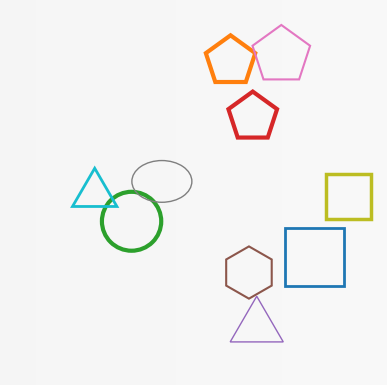[{"shape": "square", "thickness": 2, "radius": 0.37, "center": [0.812, 0.333]}, {"shape": "pentagon", "thickness": 3, "radius": 0.34, "center": [0.595, 0.841]}, {"shape": "circle", "thickness": 3, "radius": 0.38, "center": [0.34, 0.425]}, {"shape": "pentagon", "thickness": 3, "radius": 0.33, "center": [0.652, 0.696]}, {"shape": "triangle", "thickness": 1, "radius": 0.4, "center": [0.663, 0.151]}, {"shape": "hexagon", "thickness": 1.5, "radius": 0.34, "center": [0.642, 0.292]}, {"shape": "pentagon", "thickness": 1.5, "radius": 0.39, "center": [0.726, 0.857]}, {"shape": "oval", "thickness": 1, "radius": 0.39, "center": [0.418, 0.529]}, {"shape": "square", "thickness": 2.5, "radius": 0.29, "center": [0.899, 0.49]}, {"shape": "triangle", "thickness": 2, "radius": 0.33, "center": [0.244, 0.497]}]